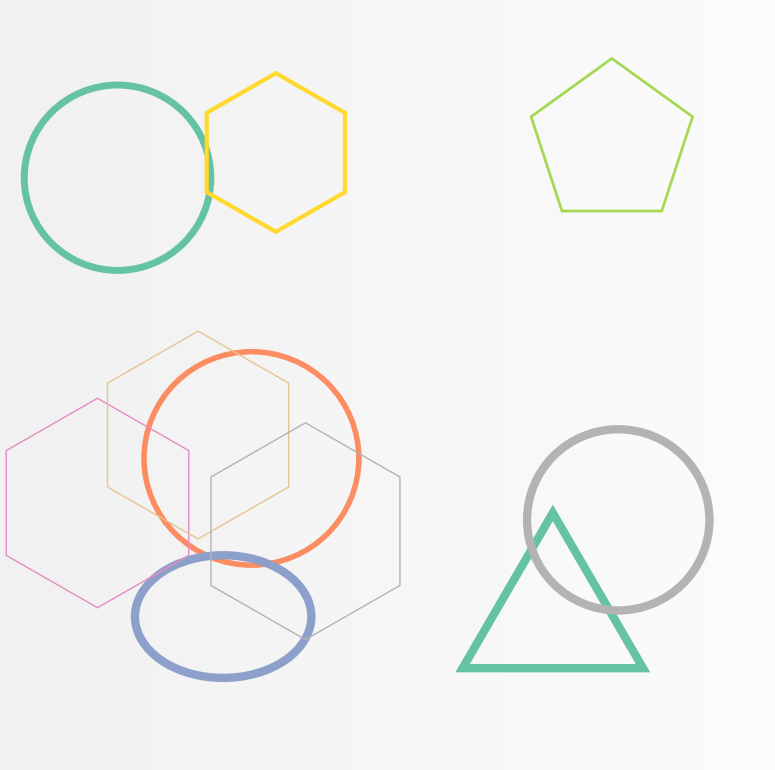[{"shape": "triangle", "thickness": 3, "radius": 0.67, "center": [0.713, 0.199]}, {"shape": "circle", "thickness": 2.5, "radius": 0.6, "center": [0.152, 0.769]}, {"shape": "circle", "thickness": 2, "radius": 0.69, "center": [0.324, 0.405]}, {"shape": "oval", "thickness": 3, "radius": 0.57, "center": [0.288, 0.199]}, {"shape": "hexagon", "thickness": 0.5, "radius": 0.68, "center": [0.126, 0.347]}, {"shape": "pentagon", "thickness": 1, "radius": 0.55, "center": [0.789, 0.815]}, {"shape": "hexagon", "thickness": 1.5, "radius": 0.51, "center": [0.356, 0.802]}, {"shape": "hexagon", "thickness": 0.5, "radius": 0.67, "center": [0.256, 0.435]}, {"shape": "hexagon", "thickness": 0.5, "radius": 0.7, "center": [0.394, 0.31]}, {"shape": "circle", "thickness": 3, "radius": 0.59, "center": [0.798, 0.325]}]